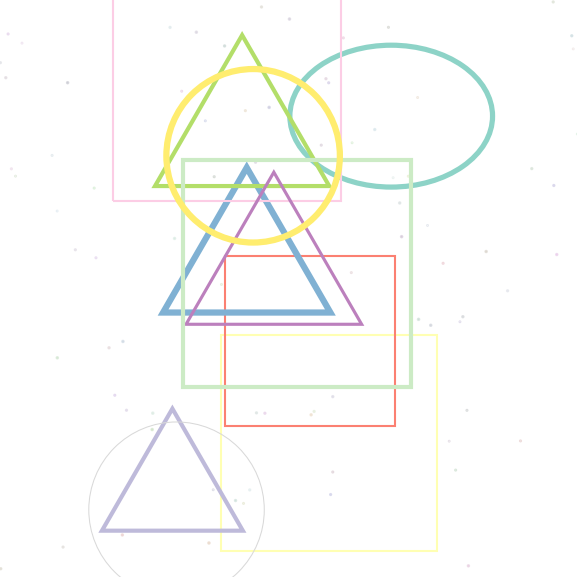[{"shape": "oval", "thickness": 2.5, "radius": 0.88, "center": [0.677, 0.798]}, {"shape": "square", "thickness": 1, "radius": 0.94, "center": [0.57, 0.232]}, {"shape": "triangle", "thickness": 2, "radius": 0.7, "center": [0.299, 0.151]}, {"shape": "square", "thickness": 1, "radius": 0.74, "center": [0.536, 0.408]}, {"shape": "triangle", "thickness": 3, "radius": 0.84, "center": [0.427, 0.542]}, {"shape": "triangle", "thickness": 2, "radius": 0.87, "center": [0.419, 0.764]}, {"shape": "square", "thickness": 1, "radius": 0.99, "center": [0.393, 0.848]}, {"shape": "circle", "thickness": 0.5, "radius": 0.76, "center": [0.306, 0.117]}, {"shape": "triangle", "thickness": 1.5, "radius": 0.88, "center": [0.474, 0.525]}, {"shape": "square", "thickness": 2, "radius": 0.99, "center": [0.514, 0.526]}, {"shape": "circle", "thickness": 3, "radius": 0.75, "center": [0.438, 0.729]}]